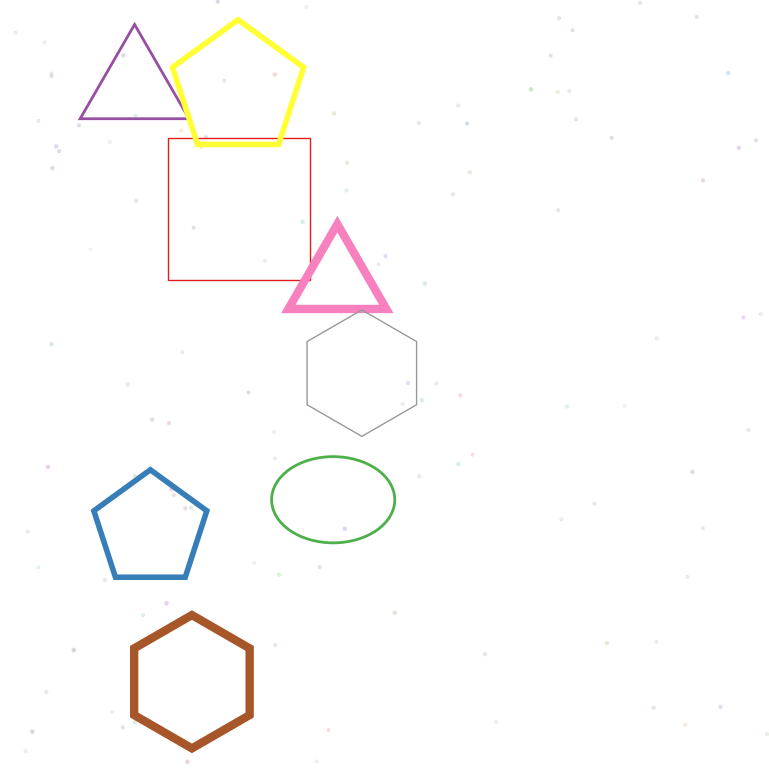[{"shape": "square", "thickness": 0.5, "radius": 0.46, "center": [0.311, 0.728]}, {"shape": "pentagon", "thickness": 2, "radius": 0.39, "center": [0.195, 0.313]}, {"shape": "oval", "thickness": 1, "radius": 0.4, "center": [0.433, 0.351]}, {"shape": "triangle", "thickness": 1, "radius": 0.41, "center": [0.175, 0.887]}, {"shape": "pentagon", "thickness": 2, "radius": 0.45, "center": [0.309, 0.885]}, {"shape": "hexagon", "thickness": 3, "radius": 0.43, "center": [0.249, 0.115]}, {"shape": "triangle", "thickness": 3, "radius": 0.37, "center": [0.438, 0.635]}, {"shape": "hexagon", "thickness": 0.5, "radius": 0.41, "center": [0.47, 0.515]}]